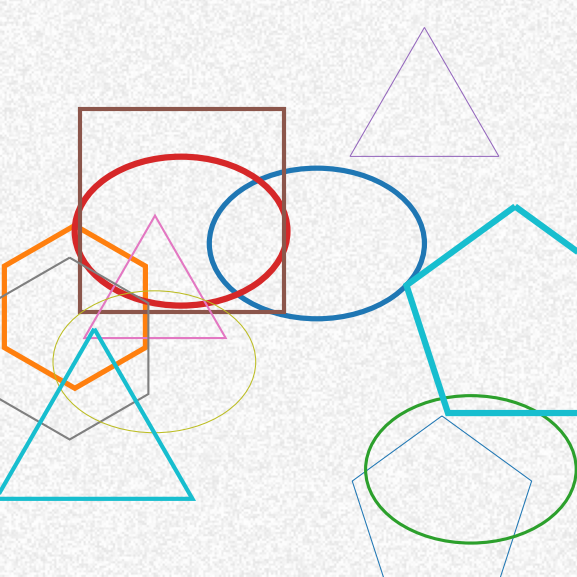[{"shape": "pentagon", "thickness": 0.5, "radius": 0.82, "center": [0.765, 0.116]}, {"shape": "oval", "thickness": 2.5, "radius": 0.93, "center": [0.549, 0.578]}, {"shape": "hexagon", "thickness": 2.5, "radius": 0.7, "center": [0.13, 0.468]}, {"shape": "oval", "thickness": 1.5, "radius": 0.91, "center": [0.815, 0.186]}, {"shape": "oval", "thickness": 3, "radius": 0.92, "center": [0.314, 0.599]}, {"shape": "triangle", "thickness": 0.5, "radius": 0.74, "center": [0.735, 0.803]}, {"shape": "square", "thickness": 2, "radius": 0.88, "center": [0.315, 0.635]}, {"shape": "triangle", "thickness": 1, "radius": 0.71, "center": [0.268, 0.484]}, {"shape": "hexagon", "thickness": 1, "radius": 0.79, "center": [0.121, 0.396]}, {"shape": "oval", "thickness": 0.5, "radius": 0.88, "center": [0.267, 0.373]}, {"shape": "pentagon", "thickness": 3, "radius": 0.99, "center": [0.892, 0.444]}, {"shape": "triangle", "thickness": 2, "radius": 0.98, "center": [0.163, 0.234]}]